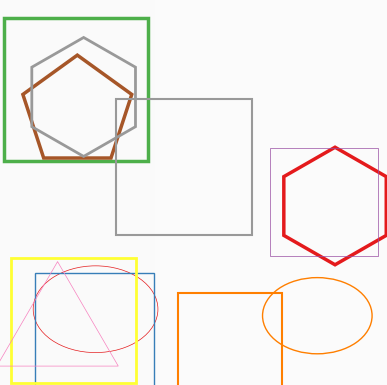[{"shape": "hexagon", "thickness": 2.5, "radius": 0.76, "center": [0.865, 0.465]}, {"shape": "oval", "thickness": 0.5, "radius": 0.8, "center": [0.247, 0.197]}, {"shape": "square", "thickness": 1, "radius": 0.77, "center": [0.243, 0.136]}, {"shape": "square", "thickness": 2.5, "radius": 0.93, "center": [0.196, 0.767]}, {"shape": "square", "thickness": 0.5, "radius": 0.7, "center": [0.837, 0.476]}, {"shape": "oval", "thickness": 1, "radius": 0.71, "center": [0.819, 0.18]}, {"shape": "square", "thickness": 1.5, "radius": 0.68, "center": [0.593, 0.104]}, {"shape": "square", "thickness": 2, "radius": 0.81, "center": [0.19, 0.168]}, {"shape": "pentagon", "thickness": 2.5, "radius": 0.74, "center": [0.2, 0.709]}, {"shape": "triangle", "thickness": 0.5, "radius": 0.9, "center": [0.149, 0.14]}, {"shape": "square", "thickness": 1.5, "radius": 0.88, "center": [0.475, 0.567]}, {"shape": "hexagon", "thickness": 2, "radius": 0.77, "center": [0.216, 0.748]}]